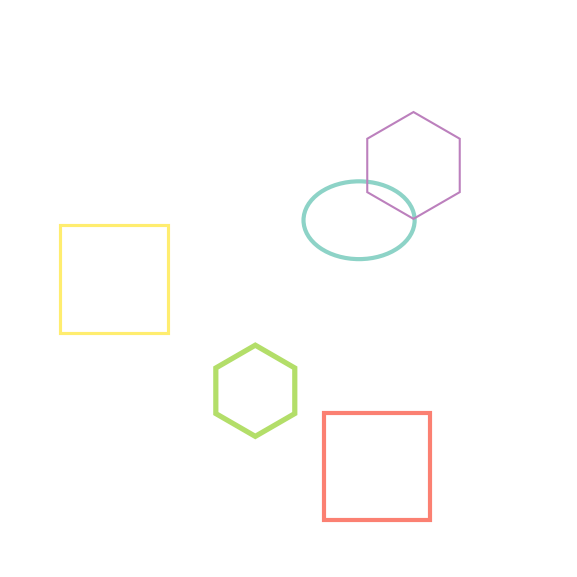[{"shape": "oval", "thickness": 2, "radius": 0.48, "center": [0.622, 0.618]}, {"shape": "square", "thickness": 2, "radius": 0.46, "center": [0.653, 0.191]}, {"shape": "hexagon", "thickness": 2.5, "radius": 0.39, "center": [0.442, 0.322]}, {"shape": "hexagon", "thickness": 1, "radius": 0.46, "center": [0.716, 0.713]}, {"shape": "square", "thickness": 1.5, "radius": 0.47, "center": [0.198, 0.515]}]